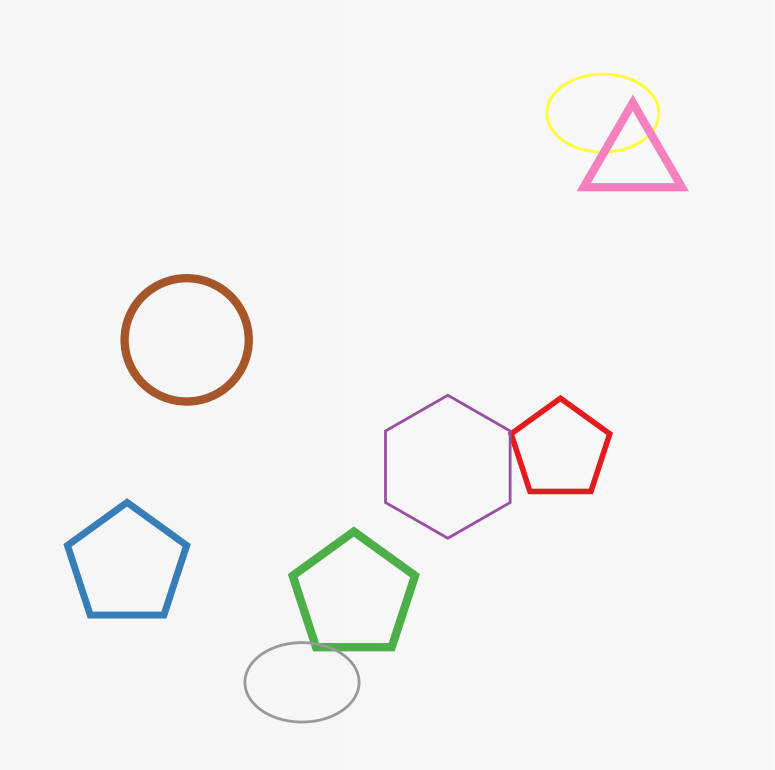[{"shape": "pentagon", "thickness": 2, "radius": 0.33, "center": [0.723, 0.416]}, {"shape": "pentagon", "thickness": 2.5, "radius": 0.4, "center": [0.164, 0.267]}, {"shape": "pentagon", "thickness": 3, "radius": 0.42, "center": [0.457, 0.227]}, {"shape": "hexagon", "thickness": 1, "radius": 0.46, "center": [0.578, 0.394]}, {"shape": "oval", "thickness": 1, "radius": 0.36, "center": [0.778, 0.853]}, {"shape": "circle", "thickness": 3, "radius": 0.4, "center": [0.241, 0.559]}, {"shape": "triangle", "thickness": 3, "radius": 0.37, "center": [0.817, 0.793]}, {"shape": "oval", "thickness": 1, "radius": 0.37, "center": [0.39, 0.114]}]